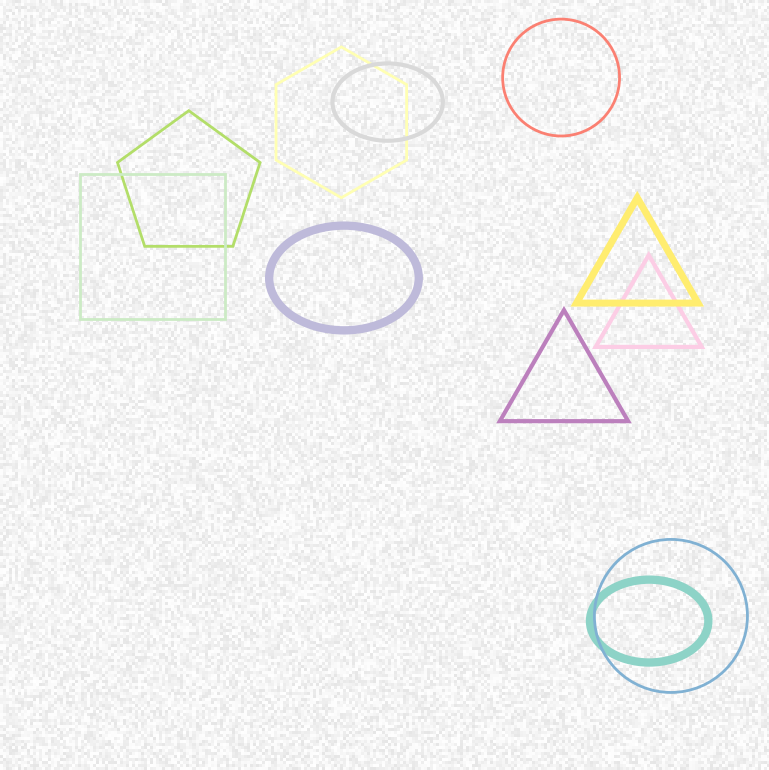[{"shape": "oval", "thickness": 3, "radius": 0.38, "center": [0.843, 0.193]}, {"shape": "hexagon", "thickness": 1, "radius": 0.49, "center": [0.443, 0.841]}, {"shape": "oval", "thickness": 3, "radius": 0.49, "center": [0.447, 0.639]}, {"shape": "circle", "thickness": 1, "radius": 0.38, "center": [0.729, 0.899]}, {"shape": "circle", "thickness": 1, "radius": 0.5, "center": [0.871, 0.2]}, {"shape": "pentagon", "thickness": 1, "radius": 0.49, "center": [0.245, 0.759]}, {"shape": "triangle", "thickness": 1.5, "radius": 0.4, "center": [0.842, 0.589]}, {"shape": "oval", "thickness": 1.5, "radius": 0.36, "center": [0.503, 0.867]}, {"shape": "triangle", "thickness": 1.5, "radius": 0.48, "center": [0.732, 0.501]}, {"shape": "square", "thickness": 1, "radius": 0.47, "center": [0.198, 0.68]}, {"shape": "triangle", "thickness": 2.5, "radius": 0.46, "center": [0.828, 0.652]}]